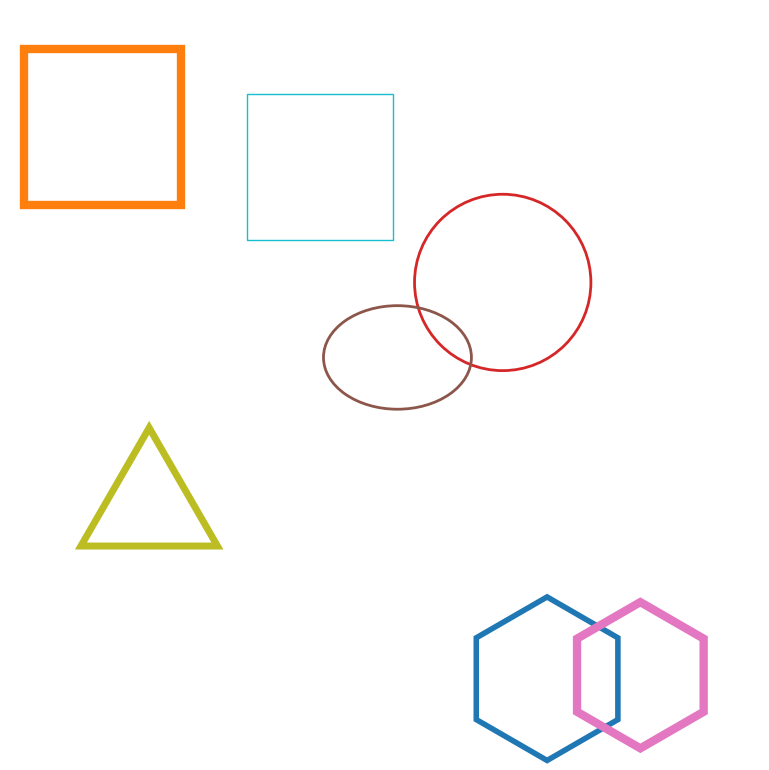[{"shape": "hexagon", "thickness": 2, "radius": 0.53, "center": [0.71, 0.119]}, {"shape": "square", "thickness": 3, "radius": 0.51, "center": [0.133, 0.835]}, {"shape": "circle", "thickness": 1, "radius": 0.57, "center": [0.653, 0.633]}, {"shape": "oval", "thickness": 1, "radius": 0.48, "center": [0.516, 0.536]}, {"shape": "hexagon", "thickness": 3, "radius": 0.47, "center": [0.832, 0.123]}, {"shape": "triangle", "thickness": 2.5, "radius": 0.51, "center": [0.194, 0.342]}, {"shape": "square", "thickness": 0.5, "radius": 0.47, "center": [0.415, 0.783]}]